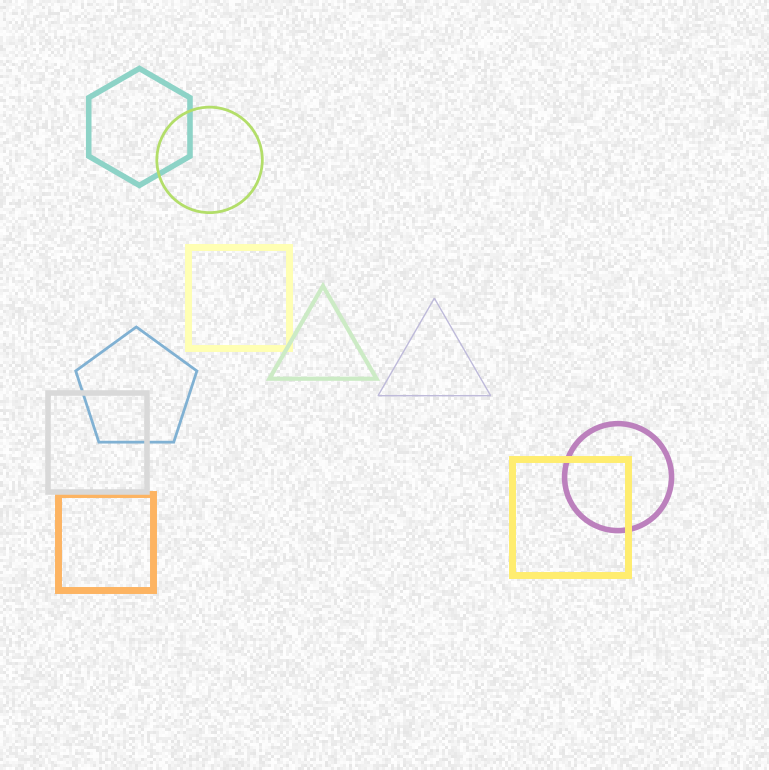[{"shape": "hexagon", "thickness": 2, "radius": 0.38, "center": [0.181, 0.835]}, {"shape": "square", "thickness": 2.5, "radius": 0.33, "center": [0.31, 0.613]}, {"shape": "triangle", "thickness": 0.5, "radius": 0.42, "center": [0.564, 0.528]}, {"shape": "pentagon", "thickness": 1, "radius": 0.41, "center": [0.177, 0.493]}, {"shape": "square", "thickness": 2.5, "radius": 0.31, "center": [0.137, 0.296]}, {"shape": "circle", "thickness": 1, "radius": 0.34, "center": [0.272, 0.792]}, {"shape": "square", "thickness": 2, "radius": 0.32, "center": [0.127, 0.425]}, {"shape": "circle", "thickness": 2, "radius": 0.35, "center": [0.803, 0.38]}, {"shape": "triangle", "thickness": 1.5, "radius": 0.4, "center": [0.419, 0.548]}, {"shape": "square", "thickness": 2.5, "radius": 0.38, "center": [0.74, 0.328]}]